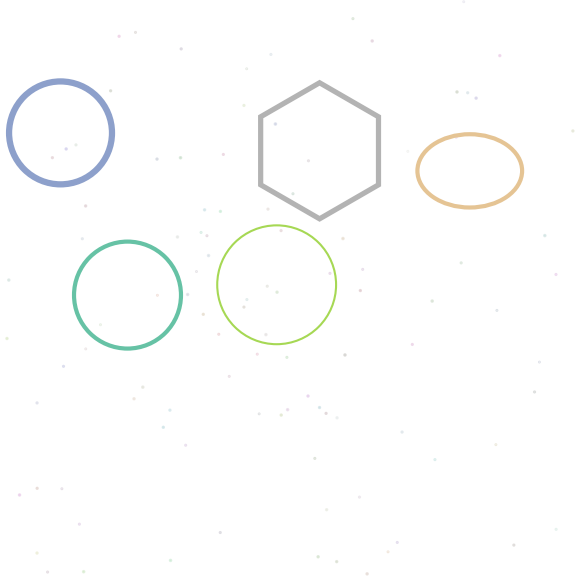[{"shape": "circle", "thickness": 2, "radius": 0.46, "center": [0.221, 0.488]}, {"shape": "circle", "thickness": 3, "radius": 0.45, "center": [0.105, 0.769]}, {"shape": "circle", "thickness": 1, "radius": 0.51, "center": [0.479, 0.506]}, {"shape": "oval", "thickness": 2, "radius": 0.45, "center": [0.813, 0.703]}, {"shape": "hexagon", "thickness": 2.5, "radius": 0.59, "center": [0.553, 0.738]}]